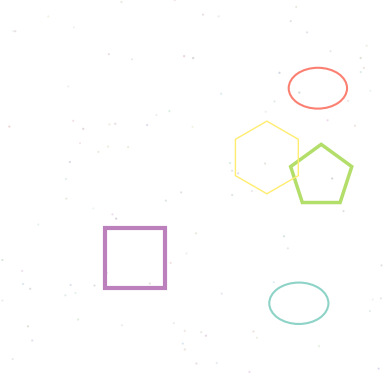[{"shape": "oval", "thickness": 1.5, "radius": 0.38, "center": [0.776, 0.212]}, {"shape": "oval", "thickness": 1.5, "radius": 0.38, "center": [0.826, 0.771]}, {"shape": "pentagon", "thickness": 2.5, "radius": 0.42, "center": [0.834, 0.542]}, {"shape": "square", "thickness": 3, "radius": 0.39, "center": [0.351, 0.331]}, {"shape": "hexagon", "thickness": 1, "radius": 0.47, "center": [0.693, 0.591]}]